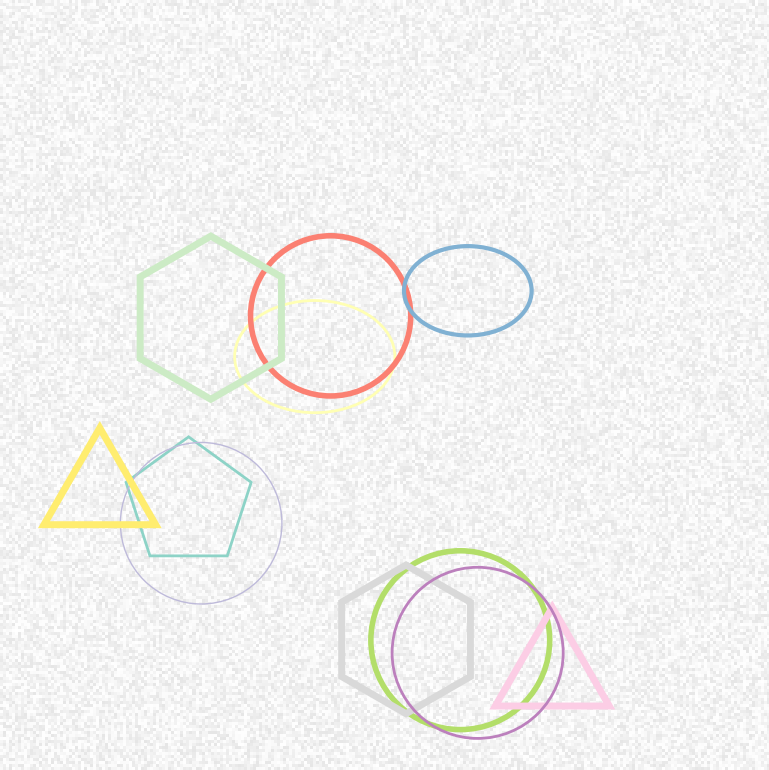[{"shape": "pentagon", "thickness": 1, "radius": 0.43, "center": [0.245, 0.347]}, {"shape": "oval", "thickness": 1, "radius": 0.52, "center": [0.409, 0.537]}, {"shape": "circle", "thickness": 0.5, "radius": 0.52, "center": [0.261, 0.32]}, {"shape": "circle", "thickness": 2, "radius": 0.52, "center": [0.429, 0.59]}, {"shape": "oval", "thickness": 1.5, "radius": 0.41, "center": [0.608, 0.622]}, {"shape": "circle", "thickness": 2, "radius": 0.58, "center": [0.598, 0.169]}, {"shape": "triangle", "thickness": 2.5, "radius": 0.43, "center": [0.717, 0.126]}, {"shape": "hexagon", "thickness": 2.5, "radius": 0.48, "center": [0.527, 0.17]}, {"shape": "circle", "thickness": 1, "radius": 0.56, "center": [0.62, 0.152]}, {"shape": "hexagon", "thickness": 2.5, "radius": 0.53, "center": [0.274, 0.587]}, {"shape": "triangle", "thickness": 2.5, "radius": 0.42, "center": [0.13, 0.36]}]